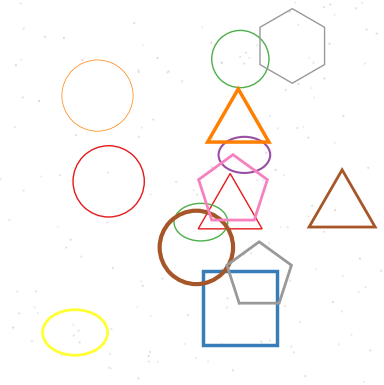[{"shape": "circle", "thickness": 1, "radius": 0.46, "center": [0.282, 0.529]}, {"shape": "triangle", "thickness": 1, "radius": 0.48, "center": [0.598, 0.454]}, {"shape": "square", "thickness": 2.5, "radius": 0.48, "center": [0.622, 0.199]}, {"shape": "circle", "thickness": 1, "radius": 0.37, "center": [0.624, 0.847]}, {"shape": "oval", "thickness": 1, "radius": 0.35, "center": [0.522, 0.423]}, {"shape": "oval", "thickness": 1.5, "radius": 0.34, "center": [0.635, 0.598]}, {"shape": "triangle", "thickness": 2.5, "radius": 0.46, "center": [0.619, 0.677]}, {"shape": "circle", "thickness": 0.5, "radius": 0.46, "center": [0.253, 0.752]}, {"shape": "oval", "thickness": 2, "radius": 0.42, "center": [0.195, 0.136]}, {"shape": "triangle", "thickness": 2, "radius": 0.5, "center": [0.889, 0.46]}, {"shape": "circle", "thickness": 3, "radius": 0.48, "center": [0.51, 0.357]}, {"shape": "pentagon", "thickness": 2, "radius": 0.47, "center": [0.605, 0.504]}, {"shape": "pentagon", "thickness": 2, "radius": 0.44, "center": [0.673, 0.284]}, {"shape": "hexagon", "thickness": 1, "radius": 0.48, "center": [0.759, 0.881]}]